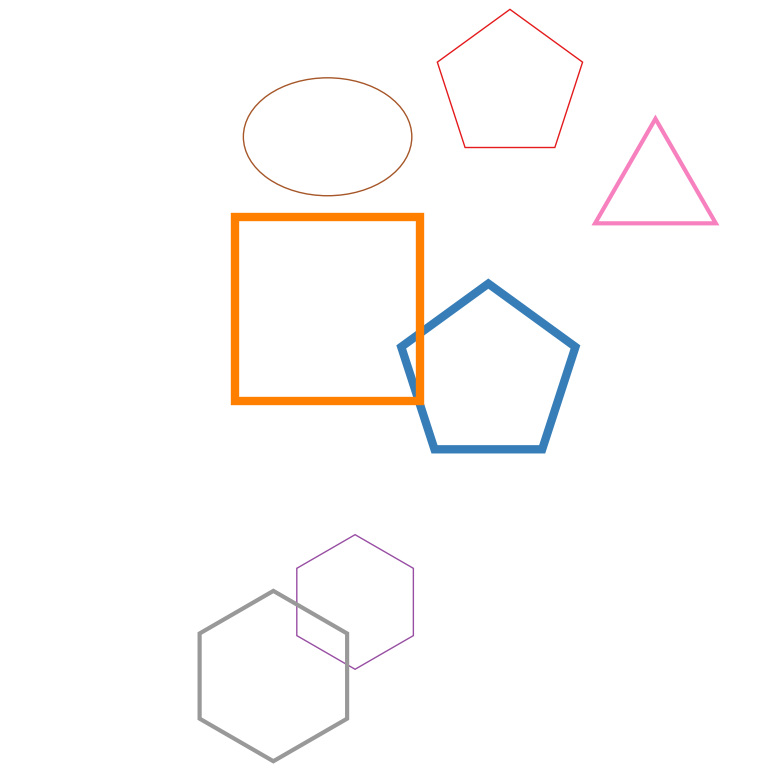[{"shape": "pentagon", "thickness": 0.5, "radius": 0.5, "center": [0.662, 0.889]}, {"shape": "pentagon", "thickness": 3, "radius": 0.59, "center": [0.634, 0.513]}, {"shape": "hexagon", "thickness": 0.5, "radius": 0.44, "center": [0.461, 0.218]}, {"shape": "square", "thickness": 3, "radius": 0.6, "center": [0.426, 0.599]}, {"shape": "oval", "thickness": 0.5, "radius": 0.55, "center": [0.425, 0.822]}, {"shape": "triangle", "thickness": 1.5, "radius": 0.45, "center": [0.851, 0.755]}, {"shape": "hexagon", "thickness": 1.5, "radius": 0.55, "center": [0.355, 0.122]}]